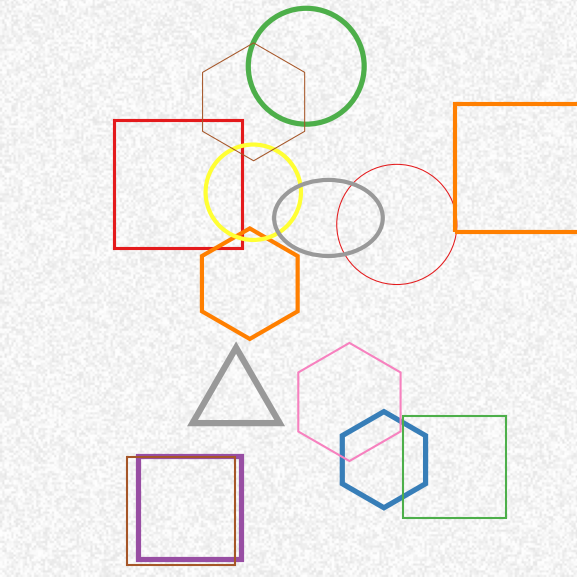[{"shape": "circle", "thickness": 0.5, "radius": 0.52, "center": [0.687, 0.611]}, {"shape": "square", "thickness": 1.5, "radius": 0.55, "center": [0.308, 0.68]}, {"shape": "hexagon", "thickness": 2.5, "radius": 0.42, "center": [0.665, 0.203]}, {"shape": "square", "thickness": 1, "radius": 0.44, "center": [0.787, 0.191]}, {"shape": "circle", "thickness": 2.5, "radius": 0.5, "center": [0.53, 0.884]}, {"shape": "square", "thickness": 2.5, "radius": 0.45, "center": [0.327, 0.121]}, {"shape": "square", "thickness": 2, "radius": 0.55, "center": [0.898, 0.708]}, {"shape": "hexagon", "thickness": 2, "radius": 0.48, "center": [0.433, 0.508]}, {"shape": "circle", "thickness": 2, "radius": 0.41, "center": [0.439, 0.666]}, {"shape": "hexagon", "thickness": 0.5, "radius": 0.51, "center": [0.439, 0.823]}, {"shape": "square", "thickness": 1, "radius": 0.47, "center": [0.314, 0.114]}, {"shape": "hexagon", "thickness": 1, "radius": 0.51, "center": [0.605, 0.303]}, {"shape": "triangle", "thickness": 3, "radius": 0.44, "center": [0.409, 0.31]}, {"shape": "oval", "thickness": 2, "radius": 0.47, "center": [0.569, 0.622]}]